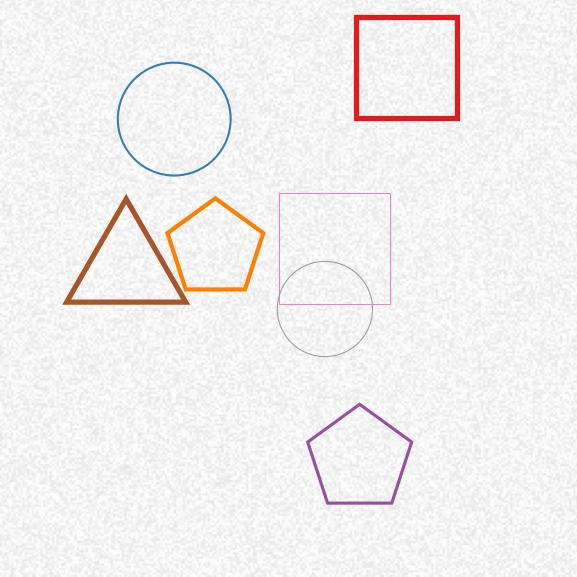[{"shape": "square", "thickness": 2.5, "radius": 0.44, "center": [0.704, 0.882]}, {"shape": "circle", "thickness": 1, "radius": 0.49, "center": [0.302, 0.793]}, {"shape": "pentagon", "thickness": 1.5, "radius": 0.47, "center": [0.623, 0.204]}, {"shape": "pentagon", "thickness": 2, "radius": 0.44, "center": [0.373, 0.568]}, {"shape": "triangle", "thickness": 2.5, "radius": 0.6, "center": [0.218, 0.535]}, {"shape": "square", "thickness": 0.5, "radius": 0.48, "center": [0.579, 0.569]}, {"shape": "circle", "thickness": 0.5, "radius": 0.41, "center": [0.563, 0.464]}]